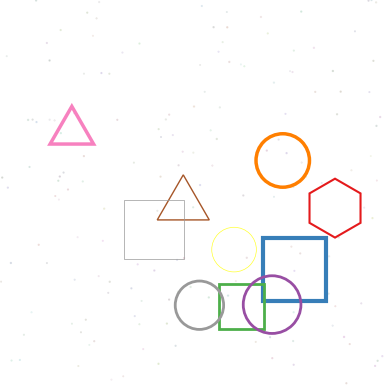[{"shape": "hexagon", "thickness": 1.5, "radius": 0.38, "center": [0.87, 0.459]}, {"shape": "square", "thickness": 3, "radius": 0.41, "center": [0.764, 0.301]}, {"shape": "square", "thickness": 2, "radius": 0.29, "center": [0.628, 0.205]}, {"shape": "circle", "thickness": 2, "radius": 0.37, "center": [0.707, 0.209]}, {"shape": "circle", "thickness": 2.5, "radius": 0.35, "center": [0.734, 0.583]}, {"shape": "circle", "thickness": 0.5, "radius": 0.29, "center": [0.608, 0.352]}, {"shape": "triangle", "thickness": 1, "radius": 0.39, "center": [0.476, 0.468]}, {"shape": "triangle", "thickness": 2.5, "radius": 0.33, "center": [0.187, 0.658]}, {"shape": "circle", "thickness": 2, "radius": 0.31, "center": [0.518, 0.207]}, {"shape": "square", "thickness": 0.5, "radius": 0.39, "center": [0.401, 0.404]}]